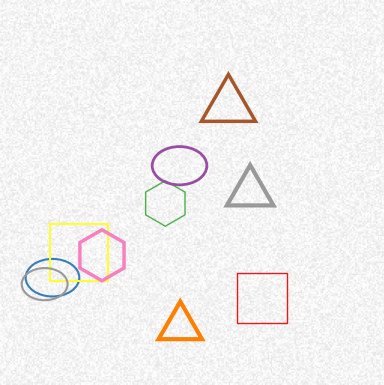[{"shape": "square", "thickness": 1, "radius": 0.33, "center": [0.68, 0.227]}, {"shape": "oval", "thickness": 1.5, "radius": 0.35, "center": [0.136, 0.279]}, {"shape": "hexagon", "thickness": 1, "radius": 0.3, "center": [0.429, 0.472]}, {"shape": "oval", "thickness": 2, "radius": 0.35, "center": [0.466, 0.57]}, {"shape": "triangle", "thickness": 3, "radius": 0.33, "center": [0.468, 0.152]}, {"shape": "square", "thickness": 1.5, "radius": 0.37, "center": [0.205, 0.345]}, {"shape": "triangle", "thickness": 2.5, "radius": 0.41, "center": [0.593, 0.725]}, {"shape": "hexagon", "thickness": 2.5, "radius": 0.33, "center": [0.265, 0.337]}, {"shape": "triangle", "thickness": 3, "radius": 0.35, "center": [0.65, 0.501]}, {"shape": "oval", "thickness": 1.5, "radius": 0.3, "center": [0.116, 0.262]}]